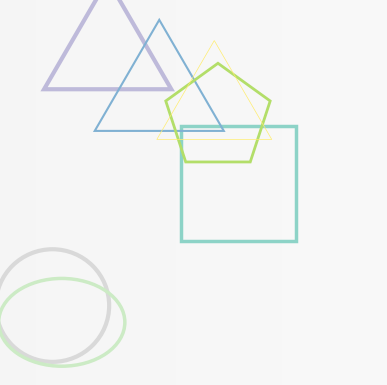[{"shape": "square", "thickness": 2.5, "radius": 0.74, "center": [0.616, 0.523]}, {"shape": "triangle", "thickness": 3, "radius": 0.95, "center": [0.278, 0.863]}, {"shape": "triangle", "thickness": 1.5, "radius": 0.96, "center": [0.411, 0.756]}, {"shape": "pentagon", "thickness": 2, "radius": 0.71, "center": [0.563, 0.694]}, {"shape": "circle", "thickness": 3, "radius": 0.73, "center": [0.135, 0.206]}, {"shape": "oval", "thickness": 2.5, "radius": 0.81, "center": [0.159, 0.163]}, {"shape": "triangle", "thickness": 0.5, "radius": 0.86, "center": [0.553, 0.723]}]